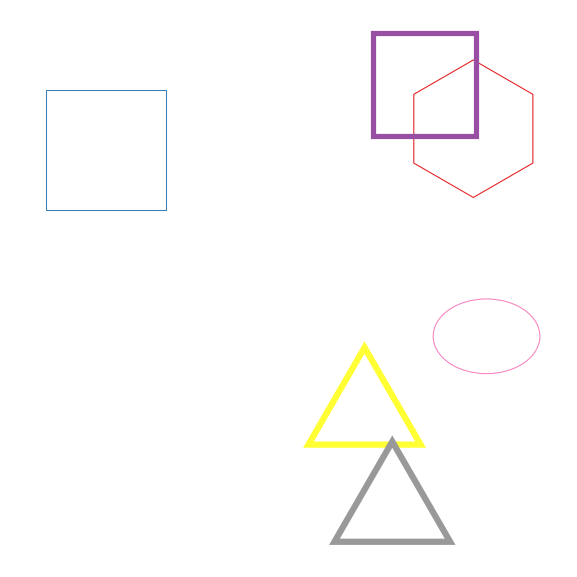[{"shape": "hexagon", "thickness": 0.5, "radius": 0.6, "center": [0.82, 0.776]}, {"shape": "square", "thickness": 0.5, "radius": 0.52, "center": [0.184, 0.739]}, {"shape": "square", "thickness": 2.5, "radius": 0.45, "center": [0.735, 0.853]}, {"shape": "triangle", "thickness": 3, "radius": 0.56, "center": [0.631, 0.285]}, {"shape": "oval", "thickness": 0.5, "radius": 0.46, "center": [0.842, 0.417]}, {"shape": "triangle", "thickness": 3, "radius": 0.58, "center": [0.679, 0.119]}]